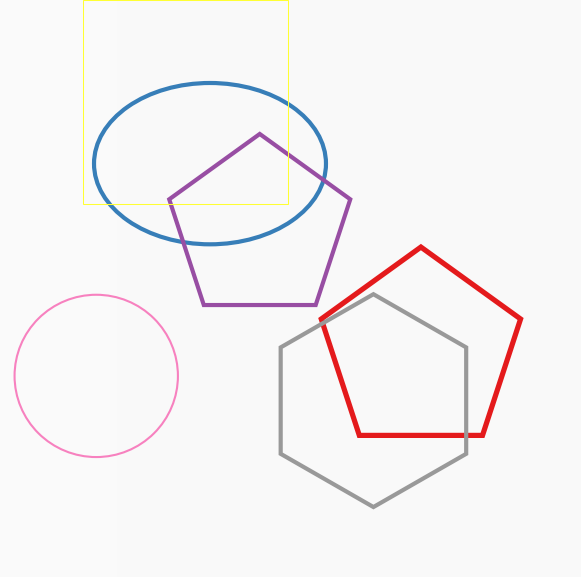[{"shape": "pentagon", "thickness": 2.5, "radius": 0.9, "center": [0.724, 0.391]}, {"shape": "oval", "thickness": 2, "radius": 1.0, "center": [0.361, 0.716]}, {"shape": "pentagon", "thickness": 2, "radius": 0.82, "center": [0.447, 0.603]}, {"shape": "square", "thickness": 0.5, "radius": 0.88, "center": [0.319, 0.823]}, {"shape": "circle", "thickness": 1, "radius": 0.7, "center": [0.166, 0.348]}, {"shape": "hexagon", "thickness": 2, "radius": 0.92, "center": [0.642, 0.305]}]